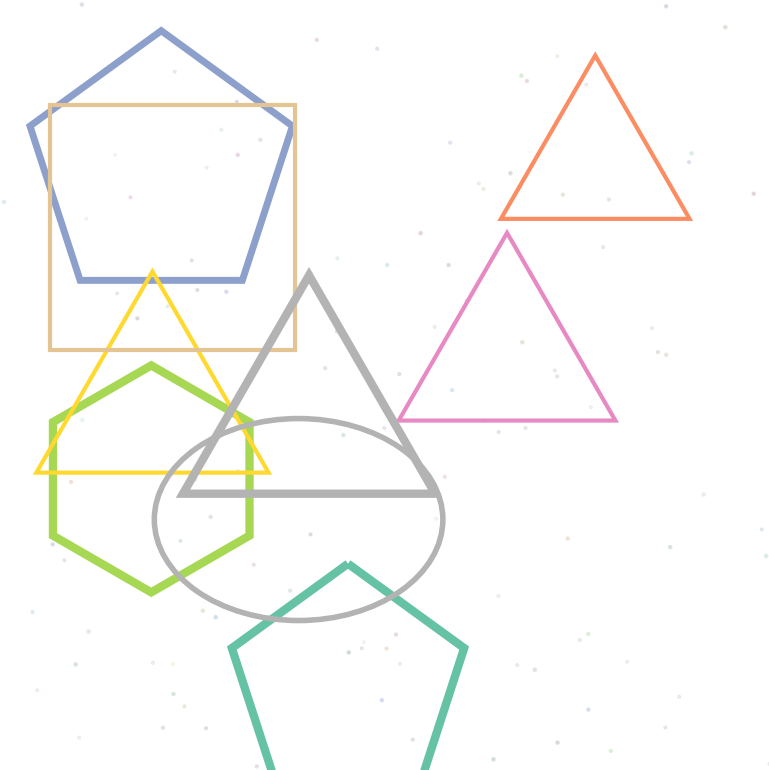[{"shape": "pentagon", "thickness": 3, "radius": 0.79, "center": [0.452, 0.109]}, {"shape": "triangle", "thickness": 1.5, "radius": 0.71, "center": [0.773, 0.786]}, {"shape": "pentagon", "thickness": 2.5, "radius": 0.9, "center": [0.209, 0.781]}, {"shape": "triangle", "thickness": 1.5, "radius": 0.81, "center": [0.659, 0.535]}, {"shape": "hexagon", "thickness": 3, "radius": 0.74, "center": [0.196, 0.378]}, {"shape": "triangle", "thickness": 1.5, "radius": 0.87, "center": [0.198, 0.473]}, {"shape": "square", "thickness": 1.5, "radius": 0.8, "center": [0.224, 0.705]}, {"shape": "triangle", "thickness": 3, "radius": 0.95, "center": [0.401, 0.453]}, {"shape": "oval", "thickness": 2, "radius": 0.94, "center": [0.388, 0.325]}]